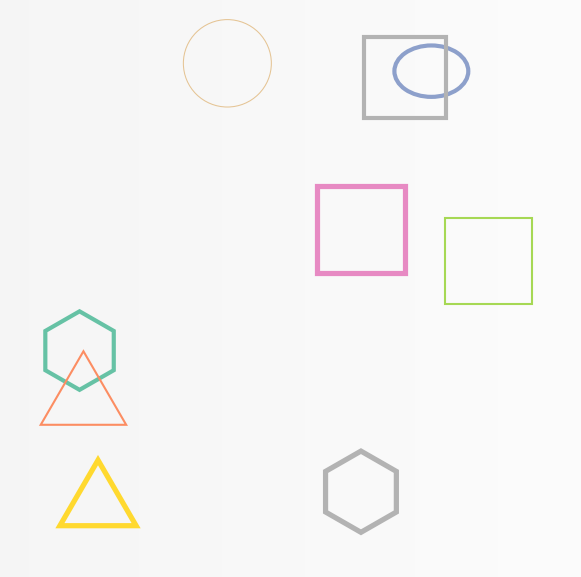[{"shape": "hexagon", "thickness": 2, "radius": 0.34, "center": [0.137, 0.392]}, {"shape": "triangle", "thickness": 1, "radius": 0.42, "center": [0.144, 0.306]}, {"shape": "oval", "thickness": 2, "radius": 0.32, "center": [0.742, 0.876]}, {"shape": "square", "thickness": 2.5, "radius": 0.38, "center": [0.622, 0.602]}, {"shape": "square", "thickness": 1, "radius": 0.37, "center": [0.84, 0.547]}, {"shape": "triangle", "thickness": 2.5, "radius": 0.38, "center": [0.169, 0.127]}, {"shape": "circle", "thickness": 0.5, "radius": 0.38, "center": [0.391, 0.89]}, {"shape": "square", "thickness": 2, "radius": 0.35, "center": [0.696, 0.864]}, {"shape": "hexagon", "thickness": 2.5, "radius": 0.35, "center": [0.621, 0.148]}]